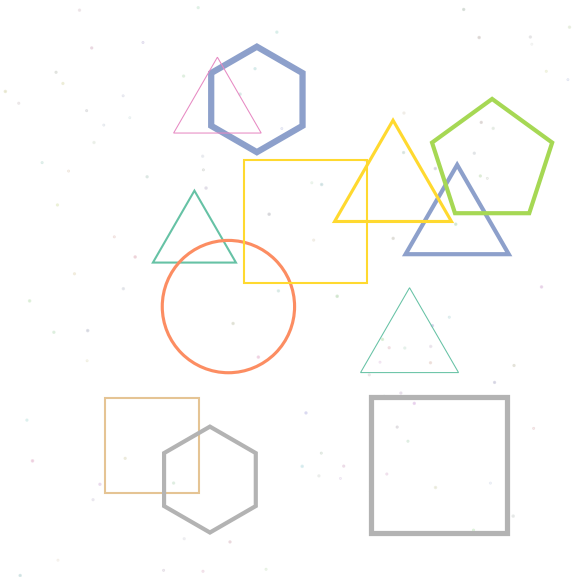[{"shape": "triangle", "thickness": 0.5, "radius": 0.49, "center": [0.709, 0.403]}, {"shape": "triangle", "thickness": 1, "radius": 0.42, "center": [0.337, 0.586]}, {"shape": "circle", "thickness": 1.5, "radius": 0.57, "center": [0.396, 0.468]}, {"shape": "triangle", "thickness": 2, "radius": 0.52, "center": [0.792, 0.611]}, {"shape": "hexagon", "thickness": 3, "radius": 0.46, "center": [0.445, 0.827]}, {"shape": "triangle", "thickness": 0.5, "radius": 0.44, "center": [0.376, 0.813]}, {"shape": "pentagon", "thickness": 2, "radius": 0.55, "center": [0.852, 0.718]}, {"shape": "triangle", "thickness": 1.5, "radius": 0.58, "center": [0.681, 0.674]}, {"shape": "square", "thickness": 1, "radius": 0.53, "center": [0.529, 0.616]}, {"shape": "square", "thickness": 1, "radius": 0.41, "center": [0.263, 0.228]}, {"shape": "hexagon", "thickness": 2, "radius": 0.46, "center": [0.364, 0.169]}, {"shape": "square", "thickness": 2.5, "radius": 0.59, "center": [0.76, 0.193]}]